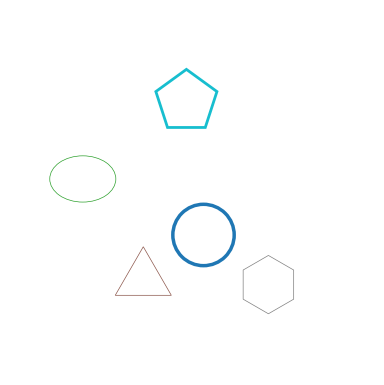[{"shape": "circle", "thickness": 2.5, "radius": 0.4, "center": [0.529, 0.39]}, {"shape": "oval", "thickness": 0.5, "radius": 0.43, "center": [0.215, 0.535]}, {"shape": "triangle", "thickness": 0.5, "radius": 0.42, "center": [0.372, 0.275]}, {"shape": "hexagon", "thickness": 0.5, "radius": 0.38, "center": [0.697, 0.261]}, {"shape": "pentagon", "thickness": 2, "radius": 0.42, "center": [0.484, 0.736]}]